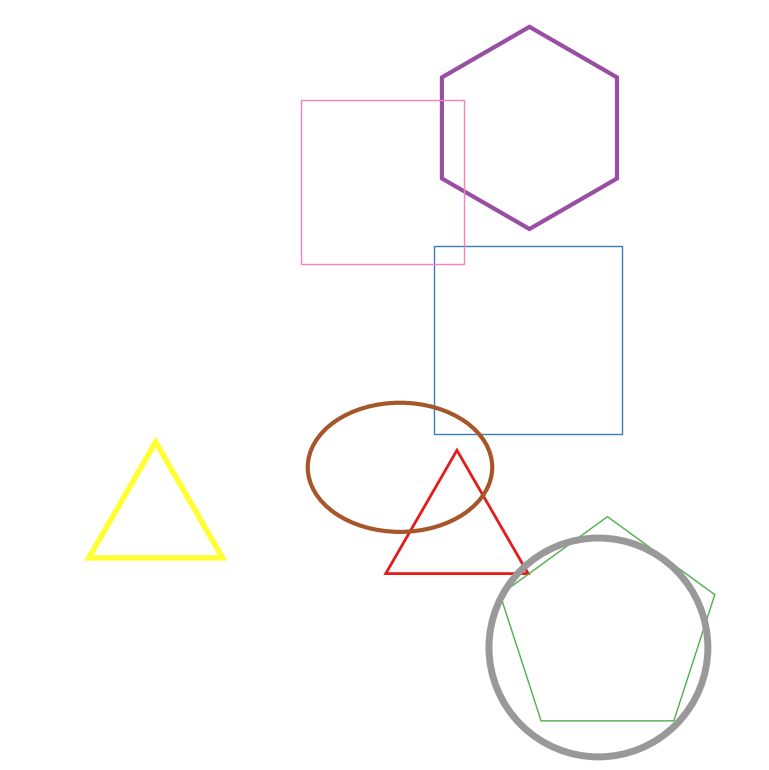[{"shape": "triangle", "thickness": 1, "radius": 0.53, "center": [0.593, 0.308]}, {"shape": "square", "thickness": 0.5, "radius": 0.61, "center": [0.686, 0.559]}, {"shape": "pentagon", "thickness": 0.5, "radius": 0.73, "center": [0.789, 0.182]}, {"shape": "hexagon", "thickness": 1.5, "radius": 0.66, "center": [0.688, 0.834]}, {"shape": "triangle", "thickness": 2, "radius": 0.5, "center": [0.202, 0.326]}, {"shape": "oval", "thickness": 1.5, "radius": 0.6, "center": [0.519, 0.393]}, {"shape": "square", "thickness": 0.5, "radius": 0.53, "center": [0.497, 0.764]}, {"shape": "circle", "thickness": 2.5, "radius": 0.71, "center": [0.777, 0.159]}]